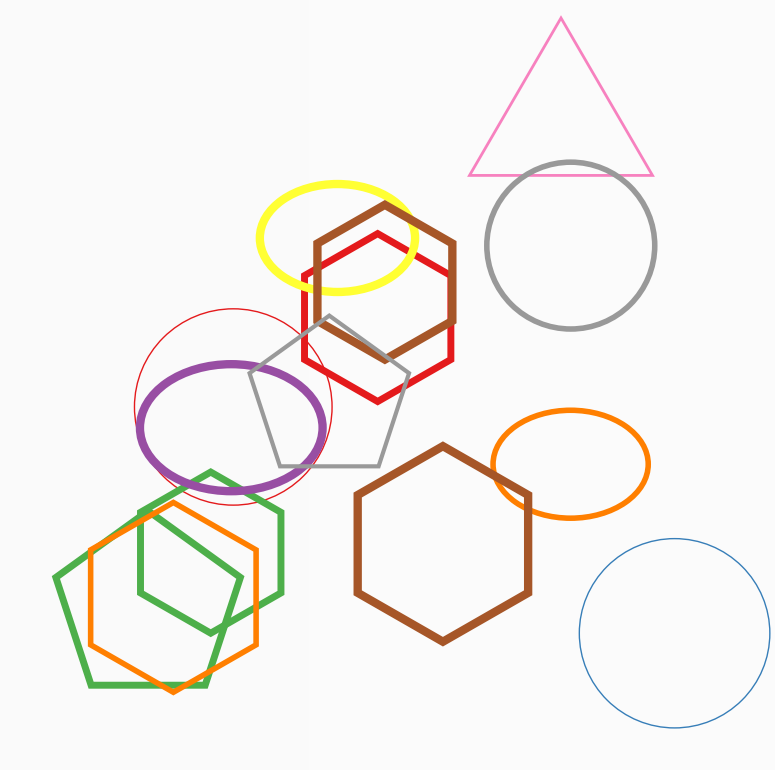[{"shape": "hexagon", "thickness": 2.5, "radius": 0.55, "center": [0.487, 0.588]}, {"shape": "circle", "thickness": 0.5, "radius": 0.64, "center": [0.301, 0.471]}, {"shape": "circle", "thickness": 0.5, "radius": 0.61, "center": [0.87, 0.178]}, {"shape": "hexagon", "thickness": 2.5, "radius": 0.52, "center": [0.272, 0.282]}, {"shape": "pentagon", "thickness": 2.5, "radius": 0.63, "center": [0.191, 0.211]}, {"shape": "oval", "thickness": 3, "radius": 0.59, "center": [0.298, 0.445]}, {"shape": "oval", "thickness": 2, "radius": 0.5, "center": [0.736, 0.397]}, {"shape": "hexagon", "thickness": 2, "radius": 0.62, "center": [0.224, 0.224]}, {"shape": "oval", "thickness": 3, "radius": 0.5, "center": [0.435, 0.691]}, {"shape": "hexagon", "thickness": 3, "radius": 0.5, "center": [0.497, 0.634]}, {"shape": "hexagon", "thickness": 3, "radius": 0.63, "center": [0.572, 0.294]}, {"shape": "triangle", "thickness": 1, "radius": 0.68, "center": [0.724, 0.84]}, {"shape": "pentagon", "thickness": 1.5, "radius": 0.54, "center": [0.425, 0.482]}, {"shape": "circle", "thickness": 2, "radius": 0.54, "center": [0.736, 0.681]}]